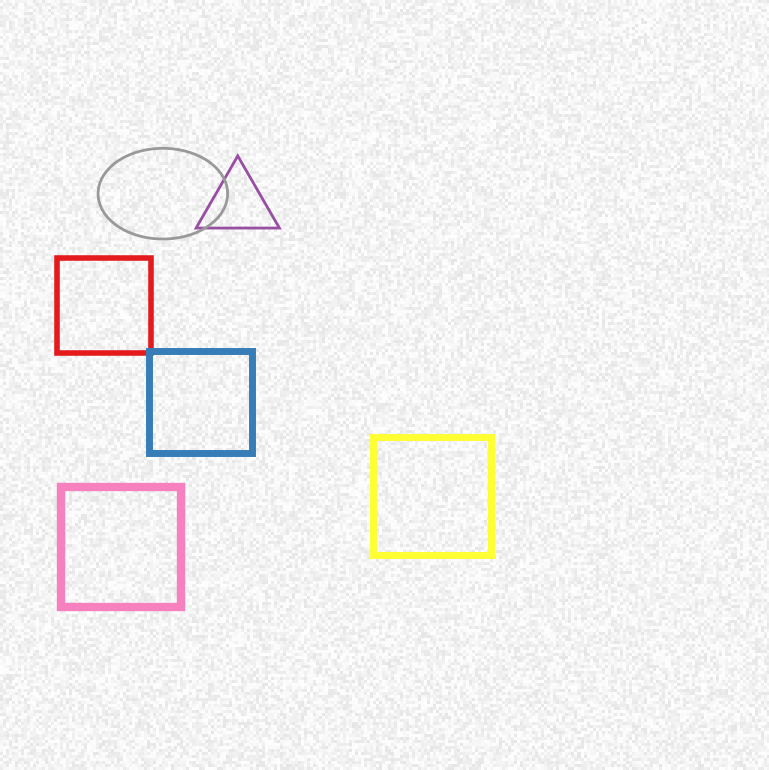[{"shape": "square", "thickness": 2, "radius": 0.31, "center": [0.135, 0.603]}, {"shape": "square", "thickness": 2.5, "radius": 0.33, "center": [0.261, 0.478]}, {"shape": "triangle", "thickness": 1, "radius": 0.31, "center": [0.309, 0.735]}, {"shape": "square", "thickness": 2.5, "radius": 0.38, "center": [0.561, 0.356]}, {"shape": "square", "thickness": 3, "radius": 0.39, "center": [0.157, 0.289]}, {"shape": "oval", "thickness": 1, "radius": 0.42, "center": [0.212, 0.748]}]